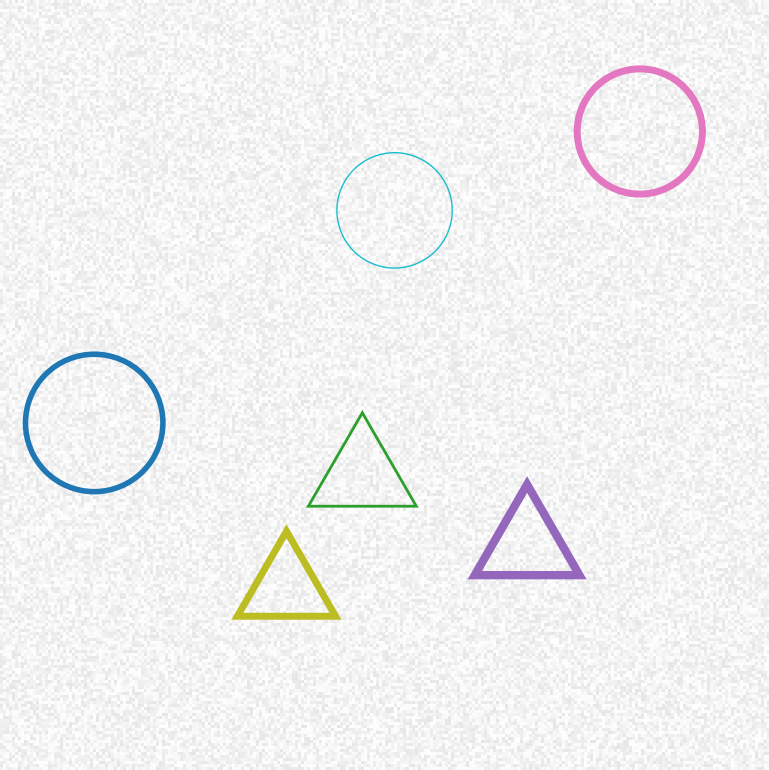[{"shape": "circle", "thickness": 2, "radius": 0.45, "center": [0.122, 0.451]}, {"shape": "triangle", "thickness": 1, "radius": 0.4, "center": [0.471, 0.383]}, {"shape": "triangle", "thickness": 3, "radius": 0.39, "center": [0.685, 0.292]}, {"shape": "circle", "thickness": 2.5, "radius": 0.41, "center": [0.831, 0.829]}, {"shape": "triangle", "thickness": 2.5, "radius": 0.37, "center": [0.372, 0.236]}, {"shape": "circle", "thickness": 0.5, "radius": 0.37, "center": [0.512, 0.727]}]